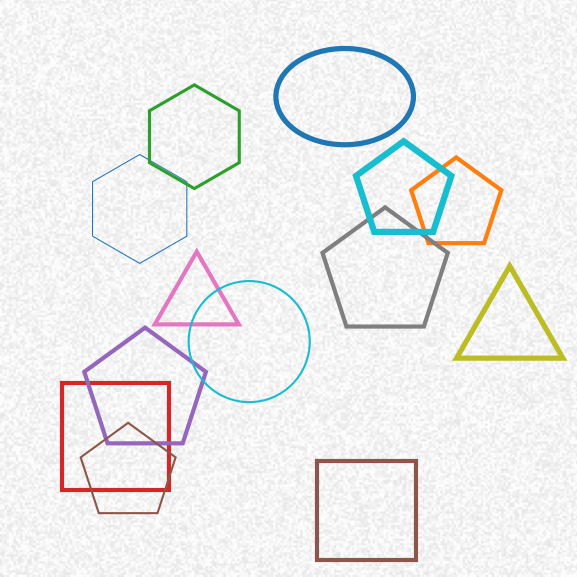[{"shape": "hexagon", "thickness": 0.5, "radius": 0.47, "center": [0.242, 0.637]}, {"shape": "oval", "thickness": 2.5, "radius": 0.6, "center": [0.597, 0.832]}, {"shape": "pentagon", "thickness": 2, "radius": 0.41, "center": [0.79, 0.644]}, {"shape": "hexagon", "thickness": 1.5, "radius": 0.45, "center": [0.337, 0.762]}, {"shape": "square", "thickness": 2, "radius": 0.46, "center": [0.2, 0.244]}, {"shape": "pentagon", "thickness": 2, "radius": 0.55, "center": [0.251, 0.321]}, {"shape": "square", "thickness": 2, "radius": 0.43, "center": [0.634, 0.115]}, {"shape": "pentagon", "thickness": 1, "radius": 0.43, "center": [0.222, 0.18]}, {"shape": "triangle", "thickness": 2, "radius": 0.42, "center": [0.341, 0.479]}, {"shape": "pentagon", "thickness": 2, "radius": 0.57, "center": [0.667, 0.526]}, {"shape": "triangle", "thickness": 2.5, "radius": 0.53, "center": [0.883, 0.432]}, {"shape": "circle", "thickness": 1, "radius": 0.52, "center": [0.432, 0.408]}, {"shape": "pentagon", "thickness": 3, "radius": 0.43, "center": [0.699, 0.668]}]